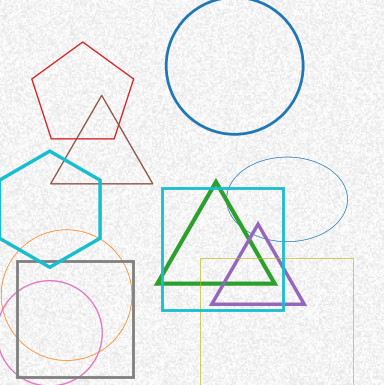[{"shape": "circle", "thickness": 2, "radius": 0.89, "center": [0.61, 0.829]}, {"shape": "oval", "thickness": 0.5, "radius": 0.79, "center": [0.746, 0.482]}, {"shape": "circle", "thickness": 0.5, "radius": 0.85, "center": [0.173, 0.233]}, {"shape": "triangle", "thickness": 3, "radius": 0.88, "center": [0.561, 0.351]}, {"shape": "pentagon", "thickness": 1, "radius": 0.7, "center": [0.215, 0.752]}, {"shape": "triangle", "thickness": 2.5, "radius": 0.69, "center": [0.67, 0.279]}, {"shape": "triangle", "thickness": 1, "radius": 0.77, "center": [0.264, 0.599]}, {"shape": "circle", "thickness": 1, "radius": 0.68, "center": [0.129, 0.134]}, {"shape": "square", "thickness": 2, "radius": 0.75, "center": [0.195, 0.172]}, {"shape": "square", "thickness": 0.5, "radius": 1.0, "center": [0.718, 0.13]}, {"shape": "square", "thickness": 2, "radius": 0.79, "center": [0.578, 0.353]}, {"shape": "hexagon", "thickness": 2.5, "radius": 0.75, "center": [0.129, 0.457]}]